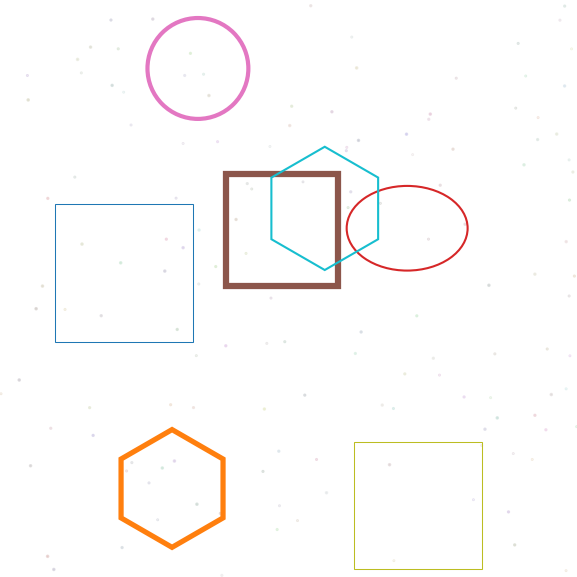[{"shape": "square", "thickness": 0.5, "radius": 0.6, "center": [0.215, 0.526]}, {"shape": "hexagon", "thickness": 2.5, "radius": 0.51, "center": [0.298, 0.153]}, {"shape": "oval", "thickness": 1, "radius": 0.52, "center": [0.705, 0.604]}, {"shape": "square", "thickness": 3, "radius": 0.48, "center": [0.488, 0.601]}, {"shape": "circle", "thickness": 2, "radius": 0.44, "center": [0.343, 0.881]}, {"shape": "square", "thickness": 0.5, "radius": 0.55, "center": [0.724, 0.124]}, {"shape": "hexagon", "thickness": 1, "radius": 0.53, "center": [0.562, 0.638]}]